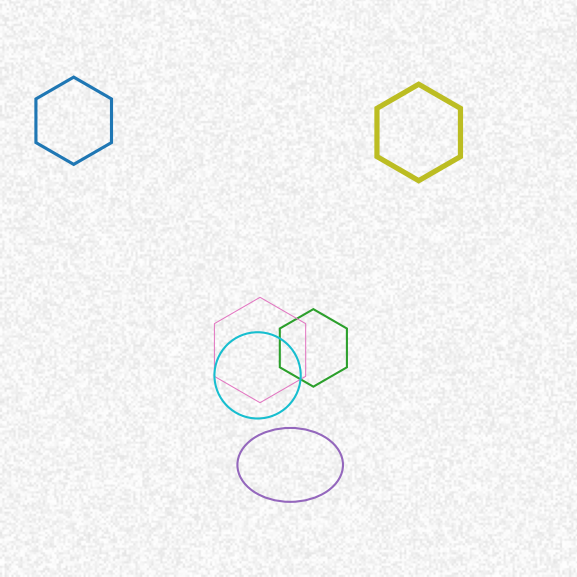[{"shape": "hexagon", "thickness": 1.5, "radius": 0.38, "center": [0.128, 0.79]}, {"shape": "hexagon", "thickness": 1, "radius": 0.34, "center": [0.543, 0.397]}, {"shape": "oval", "thickness": 1, "radius": 0.46, "center": [0.502, 0.194]}, {"shape": "hexagon", "thickness": 0.5, "radius": 0.46, "center": [0.45, 0.393]}, {"shape": "hexagon", "thickness": 2.5, "radius": 0.42, "center": [0.725, 0.77]}, {"shape": "circle", "thickness": 1, "radius": 0.37, "center": [0.446, 0.349]}]